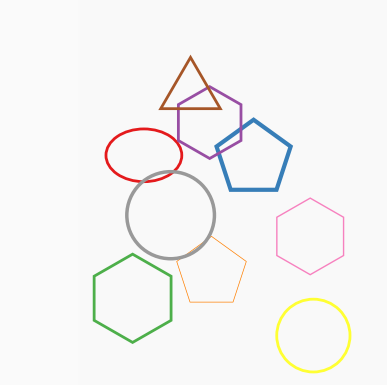[{"shape": "oval", "thickness": 2, "radius": 0.49, "center": [0.371, 0.597]}, {"shape": "pentagon", "thickness": 3, "radius": 0.5, "center": [0.654, 0.588]}, {"shape": "hexagon", "thickness": 2, "radius": 0.57, "center": [0.342, 0.225]}, {"shape": "hexagon", "thickness": 2, "radius": 0.47, "center": [0.541, 0.682]}, {"shape": "pentagon", "thickness": 0.5, "radius": 0.47, "center": [0.546, 0.292]}, {"shape": "circle", "thickness": 2, "radius": 0.47, "center": [0.809, 0.128]}, {"shape": "triangle", "thickness": 2, "radius": 0.44, "center": [0.492, 0.762]}, {"shape": "hexagon", "thickness": 1, "radius": 0.5, "center": [0.801, 0.386]}, {"shape": "circle", "thickness": 2.5, "radius": 0.57, "center": [0.44, 0.441]}]